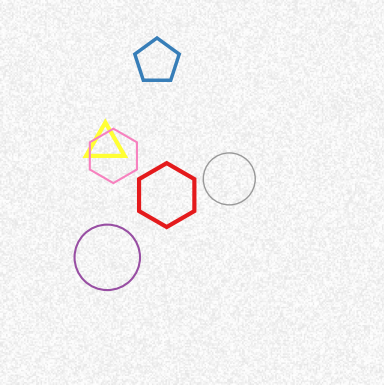[{"shape": "hexagon", "thickness": 3, "radius": 0.41, "center": [0.433, 0.493]}, {"shape": "pentagon", "thickness": 2.5, "radius": 0.3, "center": [0.408, 0.841]}, {"shape": "circle", "thickness": 1.5, "radius": 0.42, "center": [0.279, 0.332]}, {"shape": "triangle", "thickness": 3, "radius": 0.29, "center": [0.274, 0.624]}, {"shape": "hexagon", "thickness": 1.5, "radius": 0.35, "center": [0.294, 0.595]}, {"shape": "circle", "thickness": 1, "radius": 0.34, "center": [0.595, 0.535]}]